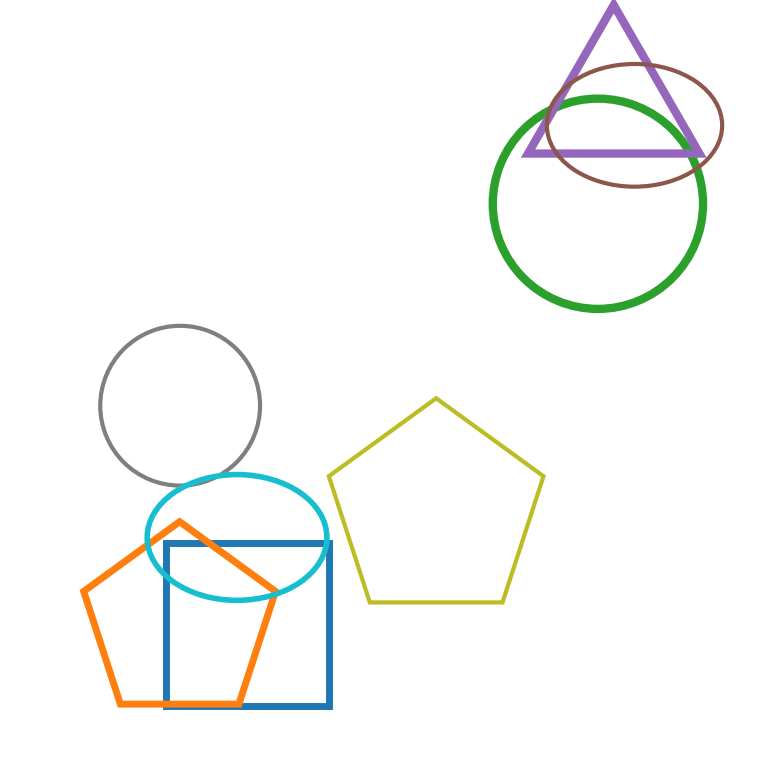[{"shape": "square", "thickness": 2.5, "radius": 0.53, "center": [0.322, 0.189]}, {"shape": "pentagon", "thickness": 2.5, "radius": 0.65, "center": [0.233, 0.192]}, {"shape": "circle", "thickness": 3, "radius": 0.68, "center": [0.776, 0.735]}, {"shape": "triangle", "thickness": 3, "radius": 0.64, "center": [0.797, 0.865]}, {"shape": "oval", "thickness": 1.5, "radius": 0.57, "center": [0.824, 0.837]}, {"shape": "circle", "thickness": 1.5, "radius": 0.52, "center": [0.234, 0.473]}, {"shape": "pentagon", "thickness": 1.5, "radius": 0.73, "center": [0.566, 0.336]}, {"shape": "oval", "thickness": 2, "radius": 0.58, "center": [0.308, 0.302]}]